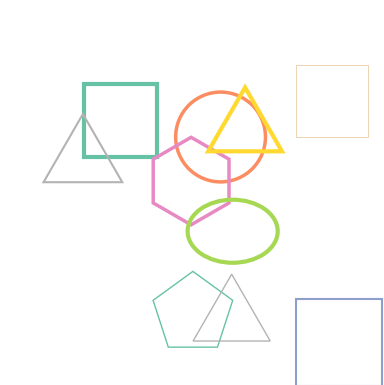[{"shape": "pentagon", "thickness": 1, "radius": 0.54, "center": [0.501, 0.186]}, {"shape": "square", "thickness": 3, "radius": 0.47, "center": [0.314, 0.686]}, {"shape": "circle", "thickness": 2.5, "radius": 0.58, "center": [0.573, 0.644]}, {"shape": "square", "thickness": 1.5, "radius": 0.56, "center": [0.881, 0.11]}, {"shape": "hexagon", "thickness": 2.5, "radius": 0.57, "center": [0.496, 0.53]}, {"shape": "oval", "thickness": 3, "radius": 0.59, "center": [0.604, 0.399]}, {"shape": "triangle", "thickness": 3, "radius": 0.55, "center": [0.637, 0.662]}, {"shape": "square", "thickness": 0.5, "radius": 0.47, "center": [0.862, 0.737]}, {"shape": "triangle", "thickness": 1, "radius": 0.58, "center": [0.602, 0.172]}, {"shape": "triangle", "thickness": 1.5, "radius": 0.59, "center": [0.215, 0.586]}]